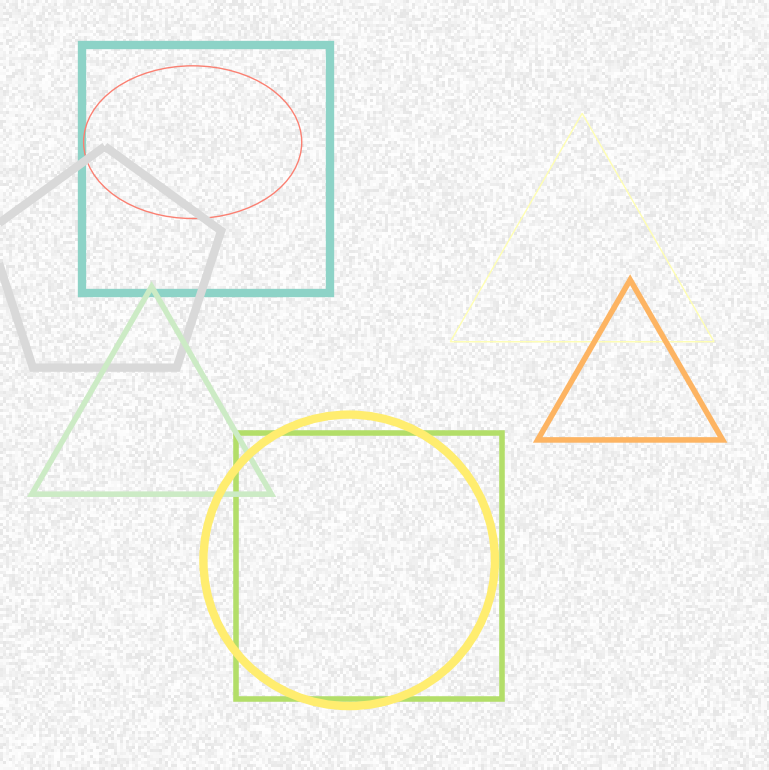[{"shape": "square", "thickness": 3, "radius": 0.81, "center": [0.268, 0.781]}, {"shape": "triangle", "thickness": 0.5, "radius": 0.99, "center": [0.756, 0.655]}, {"shape": "oval", "thickness": 0.5, "radius": 0.71, "center": [0.25, 0.815]}, {"shape": "triangle", "thickness": 2, "radius": 0.69, "center": [0.818, 0.498]}, {"shape": "square", "thickness": 2, "radius": 0.86, "center": [0.479, 0.265]}, {"shape": "pentagon", "thickness": 3, "radius": 0.79, "center": [0.136, 0.651]}, {"shape": "triangle", "thickness": 2, "radius": 0.9, "center": [0.197, 0.448]}, {"shape": "circle", "thickness": 3, "radius": 0.95, "center": [0.453, 0.272]}]